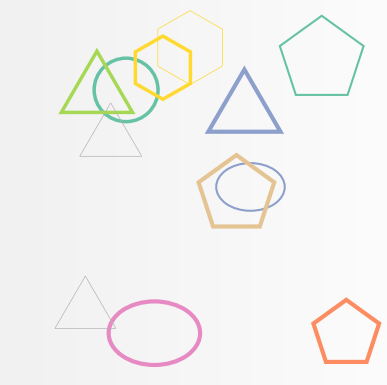[{"shape": "circle", "thickness": 2.5, "radius": 0.41, "center": [0.325, 0.766]}, {"shape": "pentagon", "thickness": 1.5, "radius": 0.57, "center": [0.83, 0.845]}, {"shape": "pentagon", "thickness": 3, "radius": 0.45, "center": [0.894, 0.132]}, {"shape": "triangle", "thickness": 3, "radius": 0.54, "center": [0.631, 0.712]}, {"shape": "oval", "thickness": 1.5, "radius": 0.44, "center": [0.646, 0.514]}, {"shape": "oval", "thickness": 3, "radius": 0.59, "center": [0.398, 0.135]}, {"shape": "triangle", "thickness": 2.5, "radius": 0.53, "center": [0.25, 0.761]}, {"shape": "hexagon", "thickness": 2.5, "radius": 0.41, "center": [0.42, 0.824]}, {"shape": "hexagon", "thickness": 0.5, "radius": 0.48, "center": [0.491, 0.876]}, {"shape": "pentagon", "thickness": 3, "radius": 0.51, "center": [0.61, 0.495]}, {"shape": "triangle", "thickness": 0.5, "radius": 0.46, "center": [0.286, 0.64]}, {"shape": "triangle", "thickness": 0.5, "radius": 0.45, "center": [0.22, 0.192]}]